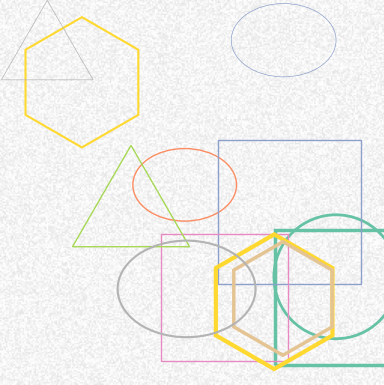[{"shape": "square", "thickness": 2.5, "radius": 0.88, "center": [0.89, 0.226]}, {"shape": "circle", "thickness": 2, "radius": 0.8, "center": [0.872, 0.281]}, {"shape": "oval", "thickness": 1, "radius": 0.67, "center": [0.48, 0.52]}, {"shape": "square", "thickness": 1, "radius": 0.93, "center": [0.751, 0.449]}, {"shape": "oval", "thickness": 0.5, "radius": 0.68, "center": [0.737, 0.896]}, {"shape": "square", "thickness": 1, "radius": 0.82, "center": [0.583, 0.227]}, {"shape": "triangle", "thickness": 1, "radius": 0.88, "center": [0.34, 0.447]}, {"shape": "hexagon", "thickness": 1.5, "radius": 0.85, "center": [0.213, 0.786]}, {"shape": "hexagon", "thickness": 3, "radius": 0.87, "center": [0.712, 0.216]}, {"shape": "hexagon", "thickness": 2.5, "radius": 0.74, "center": [0.735, 0.225]}, {"shape": "oval", "thickness": 1.5, "radius": 0.9, "center": [0.485, 0.25]}, {"shape": "triangle", "thickness": 0.5, "radius": 0.69, "center": [0.123, 0.861]}]